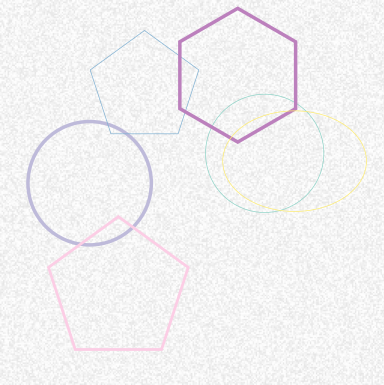[{"shape": "circle", "thickness": 0.5, "radius": 0.77, "center": [0.687, 0.602]}, {"shape": "circle", "thickness": 2.5, "radius": 0.8, "center": [0.233, 0.524]}, {"shape": "pentagon", "thickness": 0.5, "radius": 0.74, "center": [0.375, 0.772]}, {"shape": "pentagon", "thickness": 2, "radius": 0.95, "center": [0.307, 0.247]}, {"shape": "hexagon", "thickness": 2.5, "radius": 0.87, "center": [0.617, 0.805]}, {"shape": "oval", "thickness": 0.5, "radius": 0.93, "center": [0.765, 0.581]}]